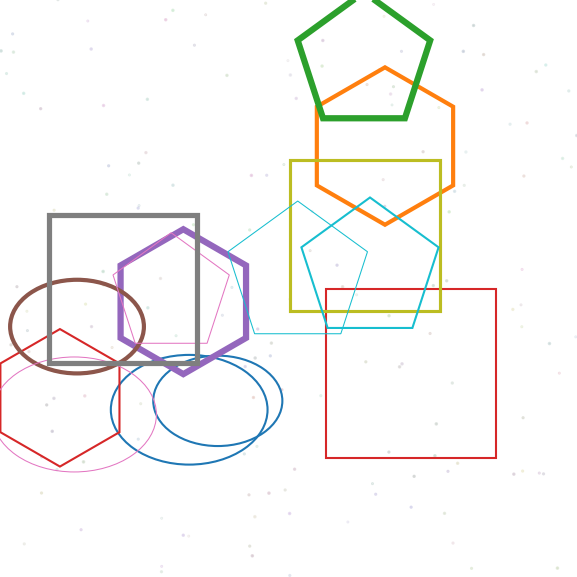[{"shape": "oval", "thickness": 1, "radius": 0.68, "center": [0.328, 0.29]}, {"shape": "oval", "thickness": 1, "radius": 0.56, "center": [0.377, 0.305]}, {"shape": "hexagon", "thickness": 2, "radius": 0.68, "center": [0.667, 0.746]}, {"shape": "pentagon", "thickness": 3, "radius": 0.6, "center": [0.63, 0.892]}, {"shape": "square", "thickness": 1, "radius": 0.74, "center": [0.711, 0.352]}, {"shape": "hexagon", "thickness": 1, "radius": 0.6, "center": [0.104, 0.31]}, {"shape": "hexagon", "thickness": 3, "radius": 0.63, "center": [0.317, 0.477]}, {"shape": "oval", "thickness": 2, "radius": 0.58, "center": [0.133, 0.434]}, {"shape": "oval", "thickness": 0.5, "radius": 0.71, "center": [0.129, 0.281]}, {"shape": "pentagon", "thickness": 0.5, "radius": 0.53, "center": [0.296, 0.49]}, {"shape": "square", "thickness": 2.5, "radius": 0.64, "center": [0.213, 0.499]}, {"shape": "square", "thickness": 1.5, "radius": 0.65, "center": [0.632, 0.592]}, {"shape": "pentagon", "thickness": 0.5, "radius": 0.64, "center": [0.516, 0.524]}, {"shape": "pentagon", "thickness": 1, "radius": 0.62, "center": [0.641, 0.532]}]